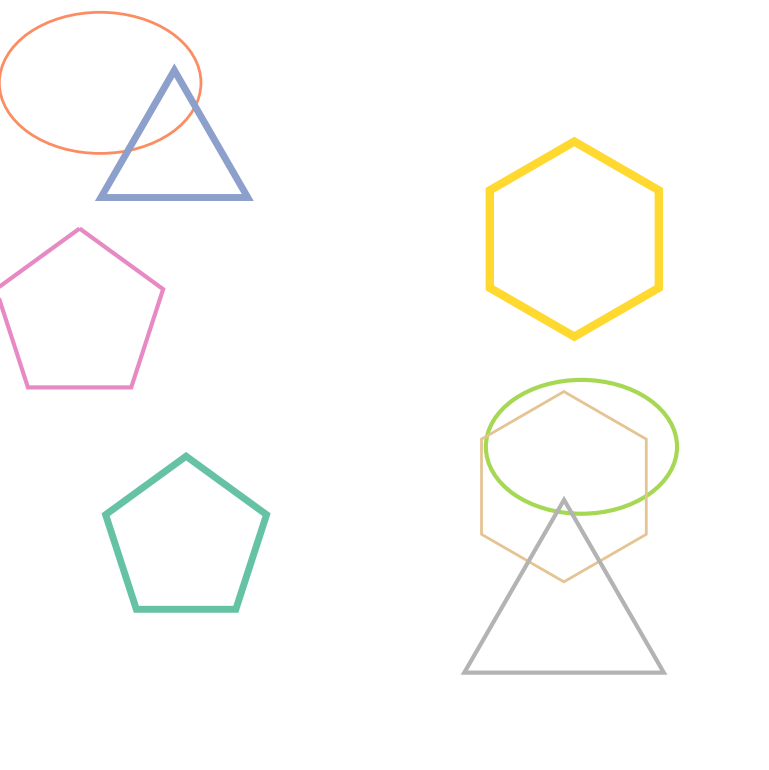[{"shape": "pentagon", "thickness": 2.5, "radius": 0.55, "center": [0.242, 0.298]}, {"shape": "oval", "thickness": 1, "radius": 0.65, "center": [0.13, 0.892]}, {"shape": "triangle", "thickness": 2.5, "radius": 0.55, "center": [0.226, 0.799]}, {"shape": "pentagon", "thickness": 1.5, "radius": 0.57, "center": [0.103, 0.589]}, {"shape": "oval", "thickness": 1.5, "radius": 0.62, "center": [0.755, 0.42]}, {"shape": "hexagon", "thickness": 3, "radius": 0.63, "center": [0.746, 0.689]}, {"shape": "hexagon", "thickness": 1, "radius": 0.62, "center": [0.732, 0.368]}, {"shape": "triangle", "thickness": 1.5, "radius": 0.75, "center": [0.733, 0.201]}]